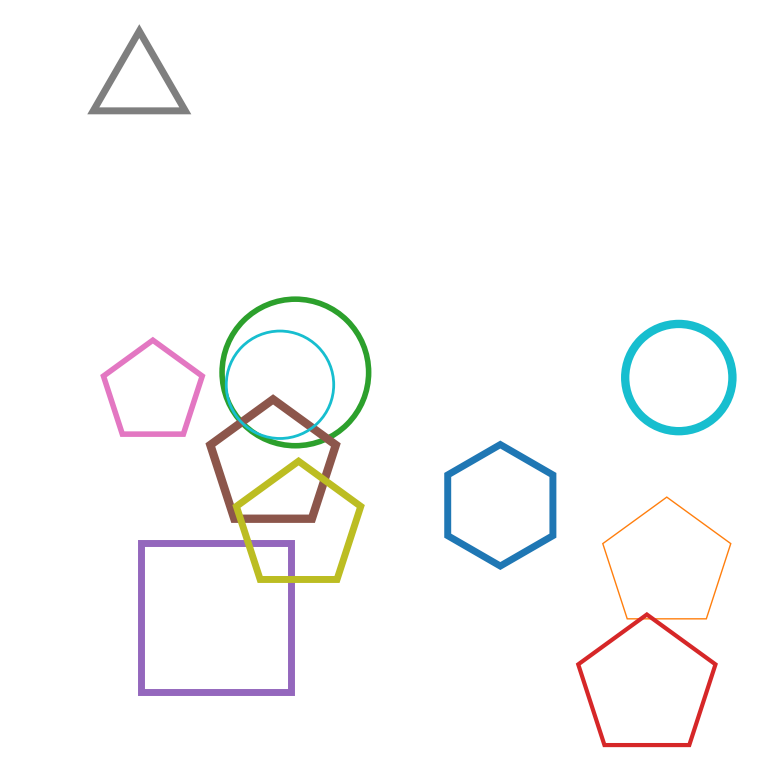[{"shape": "hexagon", "thickness": 2.5, "radius": 0.39, "center": [0.65, 0.344]}, {"shape": "pentagon", "thickness": 0.5, "radius": 0.44, "center": [0.866, 0.267]}, {"shape": "circle", "thickness": 2, "radius": 0.48, "center": [0.384, 0.516]}, {"shape": "pentagon", "thickness": 1.5, "radius": 0.47, "center": [0.84, 0.108]}, {"shape": "square", "thickness": 2.5, "radius": 0.49, "center": [0.281, 0.198]}, {"shape": "pentagon", "thickness": 3, "radius": 0.43, "center": [0.355, 0.396]}, {"shape": "pentagon", "thickness": 2, "radius": 0.34, "center": [0.199, 0.491]}, {"shape": "triangle", "thickness": 2.5, "radius": 0.35, "center": [0.181, 0.891]}, {"shape": "pentagon", "thickness": 2.5, "radius": 0.42, "center": [0.388, 0.316]}, {"shape": "circle", "thickness": 3, "radius": 0.35, "center": [0.882, 0.51]}, {"shape": "circle", "thickness": 1, "radius": 0.35, "center": [0.364, 0.5]}]